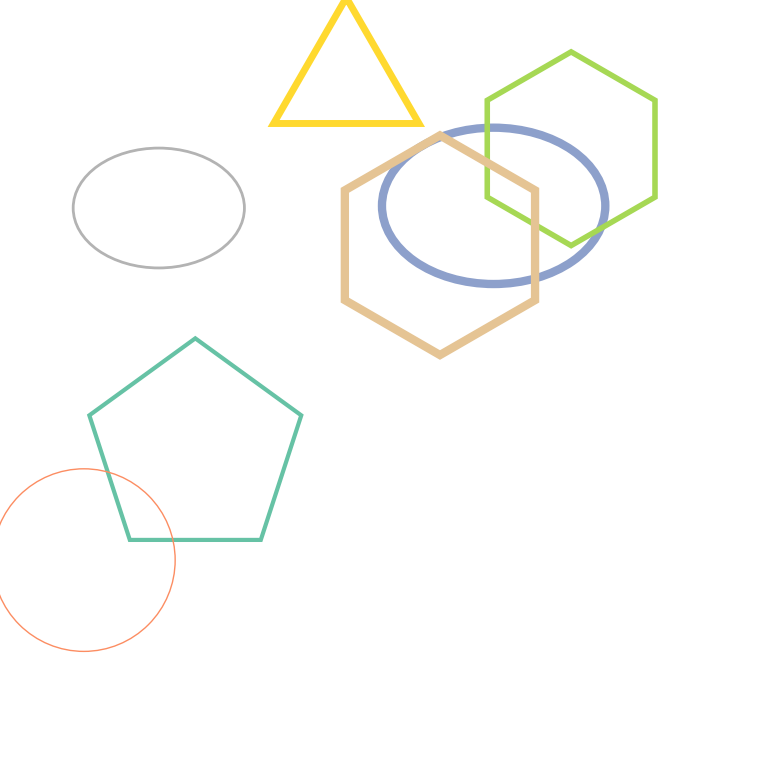[{"shape": "pentagon", "thickness": 1.5, "radius": 0.72, "center": [0.254, 0.416]}, {"shape": "circle", "thickness": 0.5, "radius": 0.59, "center": [0.109, 0.273]}, {"shape": "oval", "thickness": 3, "radius": 0.73, "center": [0.641, 0.733]}, {"shape": "hexagon", "thickness": 2, "radius": 0.63, "center": [0.742, 0.807]}, {"shape": "triangle", "thickness": 2.5, "radius": 0.54, "center": [0.45, 0.894]}, {"shape": "hexagon", "thickness": 3, "radius": 0.71, "center": [0.571, 0.682]}, {"shape": "oval", "thickness": 1, "radius": 0.56, "center": [0.206, 0.73]}]